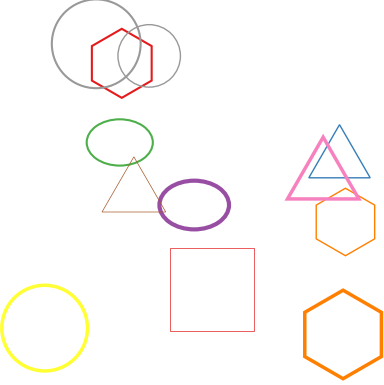[{"shape": "square", "thickness": 0.5, "radius": 0.54, "center": [0.551, 0.248]}, {"shape": "hexagon", "thickness": 1.5, "radius": 0.45, "center": [0.316, 0.836]}, {"shape": "triangle", "thickness": 1, "radius": 0.46, "center": [0.882, 0.584]}, {"shape": "oval", "thickness": 1.5, "radius": 0.43, "center": [0.311, 0.63]}, {"shape": "oval", "thickness": 3, "radius": 0.45, "center": [0.504, 0.467]}, {"shape": "hexagon", "thickness": 2.5, "radius": 0.57, "center": [0.891, 0.131]}, {"shape": "hexagon", "thickness": 1, "radius": 0.44, "center": [0.897, 0.423]}, {"shape": "circle", "thickness": 2.5, "radius": 0.56, "center": [0.116, 0.148]}, {"shape": "triangle", "thickness": 0.5, "radius": 0.48, "center": [0.348, 0.497]}, {"shape": "triangle", "thickness": 2.5, "radius": 0.53, "center": [0.839, 0.537]}, {"shape": "circle", "thickness": 1, "radius": 0.41, "center": [0.388, 0.855]}, {"shape": "circle", "thickness": 1.5, "radius": 0.58, "center": [0.25, 0.886]}]